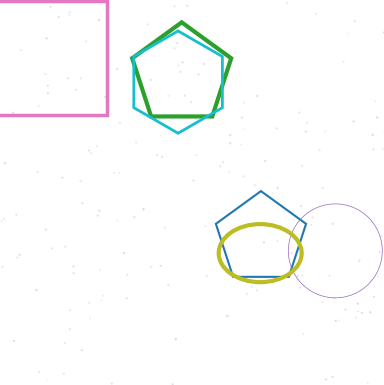[{"shape": "pentagon", "thickness": 1.5, "radius": 0.62, "center": [0.678, 0.381]}, {"shape": "pentagon", "thickness": 3, "radius": 0.68, "center": [0.472, 0.807]}, {"shape": "circle", "thickness": 0.5, "radius": 0.61, "center": [0.871, 0.348]}, {"shape": "square", "thickness": 2.5, "radius": 0.74, "center": [0.128, 0.849]}, {"shape": "oval", "thickness": 3, "radius": 0.54, "center": [0.676, 0.343]}, {"shape": "hexagon", "thickness": 2, "radius": 0.66, "center": [0.463, 0.787]}]